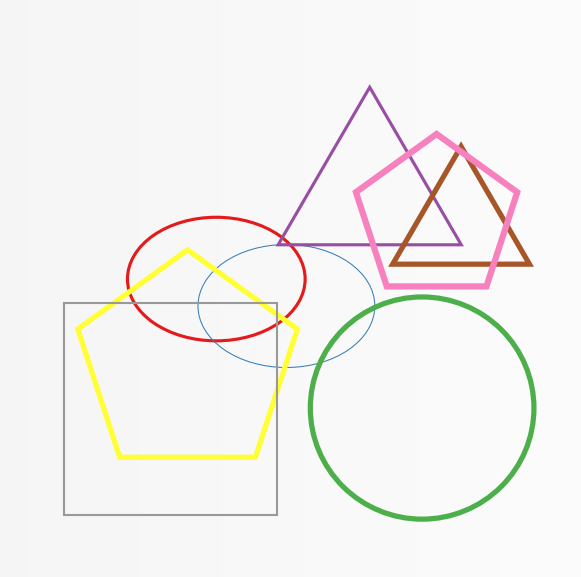[{"shape": "oval", "thickness": 1.5, "radius": 0.76, "center": [0.372, 0.516]}, {"shape": "oval", "thickness": 0.5, "radius": 0.76, "center": [0.493, 0.469]}, {"shape": "circle", "thickness": 2.5, "radius": 0.96, "center": [0.726, 0.293]}, {"shape": "triangle", "thickness": 1.5, "radius": 0.91, "center": [0.636, 0.666]}, {"shape": "pentagon", "thickness": 2.5, "radius": 0.99, "center": [0.323, 0.368]}, {"shape": "triangle", "thickness": 2.5, "radius": 0.68, "center": [0.793, 0.61]}, {"shape": "pentagon", "thickness": 3, "radius": 0.73, "center": [0.751, 0.621]}, {"shape": "square", "thickness": 1, "radius": 0.92, "center": [0.294, 0.291]}]